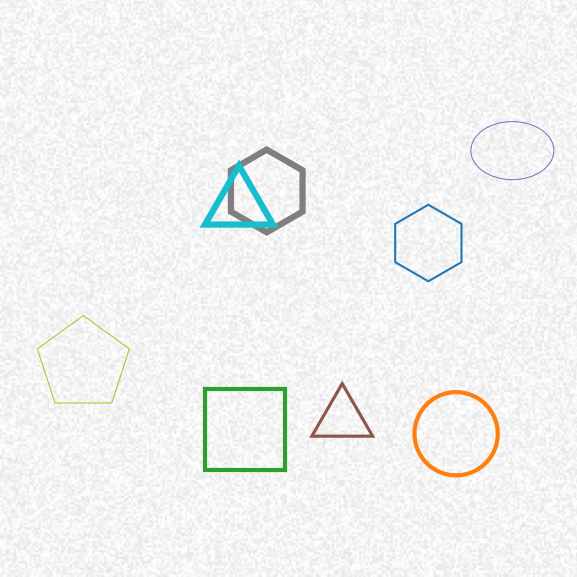[{"shape": "hexagon", "thickness": 1, "radius": 0.33, "center": [0.742, 0.578]}, {"shape": "circle", "thickness": 2, "radius": 0.36, "center": [0.79, 0.248]}, {"shape": "square", "thickness": 2, "radius": 0.35, "center": [0.424, 0.255]}, {"shape": "oval", "thickness": 0.5, "radius": 0.36, "center": [0.887, 0.738]}, {"shape": "triangle", "thickness": 1.5, "radius": 0.3, "center": [0.593, 0.274]}, {"shape": "hexagon", "thickness": 3, "radius": 0.36, "center": [0.462, 0.668]}, {"shape": "pentagon", "thickness": 0.5, "radius": 0.42, "center": [0.144, 0.369]}, {"shape": "triangle", "thickness": 3, "radius": 0.34, "center": [0.414, 0.644]}]